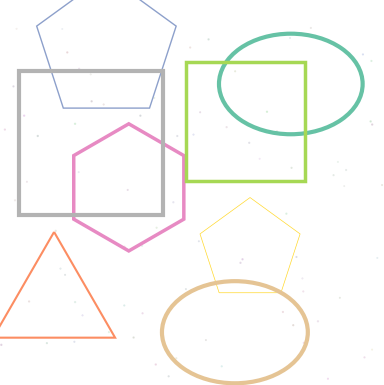[{"shape": "oval", "thickness": 3, "radius": 0.93, "center": [0.755, 0.782]}, {"shape": "triangle", "thickness": 1.5, "radius": 0.92, "center": [0.14, 0.214]}, {"shape": "pentagon", "thickness": 1, "radius": 0.95, "center": [0.276, 0.873]}, {"shape": "hexagon", "thickness": 2.5, "radius": 0.83, "center": [0.334, 0.513]}, {"shape": "square", "thickness": 2.5, "radius": 0.77, "center": [0.638, 0.685]}, {"shape": "pentagon", "thickness": 0.5, "radius": 0.68, "center": [0.649, 0.35]}, {"shape": "oval", "thickness": 3, "radius": 0.95, "center": [0.61, 0.137]}, {"shape": "square", "thickness": 3, "radius": 0.93, "center": [0.236, 0.629]}]